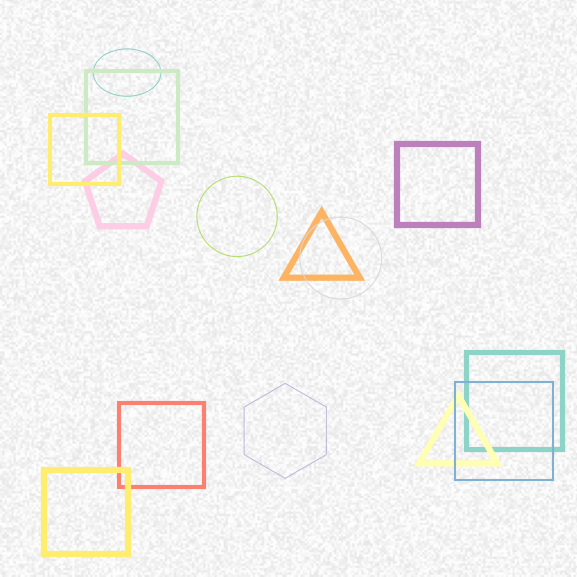[{"shape": "square", "thickness": 2.5, "radius": 0.42, "center": [0.89, 0.305]}, {"shape": "oval", "thickness": 0.5, "radius": 0.29, "center": [0.22, 0.873]}, {"shape": "triangle", "thickness": 3, "radius": 0.39, "center": [0.794, 0.236]}, {"shape": "hexagon", "thickness": 0.5, "radius": 0.41, "center": [0.494, 0.253]}, {"shape": "square", "thickness": 2, "radius": 0.37, "center": [0.279, 0.228]}, {"shape": "square", "thickness": 1, "radius": 0.42, "center": [0.873, 0.252]}, {"shape": "triangle", "thickness": 3, "radius": 0.38, "center": [0.557, 0.556]}, {"shape": "circle", "thickness": 0.5, "radius": 0.35, "center": [0.411, 0.624]}, {"shape": "pentagon", "thickness": 3, "radius": 0.35, "center": [0.213, 0.664]}, {"shape": "circle", "thickness": 0.5, "radius": 0.35, "center": [0.59, 0.552]}, {"shape": "square", "thickness": 3, "radius": 0.35, "center": [0.758, 0.68]}, {"shape": "square", "thickness": 2, "radius": 0.4, "center": [0.228, 0.797]}, {"shape": "square", "thickness": 3, "radius": 0.36, "center": [0.149, 0.113]}, {"shape": "square", "thickness": 2, "radius": 0.3, "center": [0.146, 0.74]}]